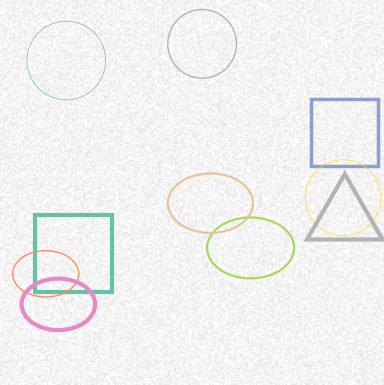[{"shape": "circle", "thickness": 0.5, "radius": 0.51, "center": [0.172, 0.843]}, {"shape": "square", "thickness": 3, "radius": 0.5, "center": [0.19, 0.341]}, {"shape": "oval", "thickness": 1, "radius": 0.43, "center": [0.119, 0.289]}, {"shape": "square", "thickness": 2.5, "radius": 0.44, "center": [0.894, 0.655]}, {"shape": "oval", "thickness": 3, "radius": 0.48, "center": [0.152, 0.209]}, {"shape": "oval", "thickness": 1.5, "radius": 0.57, "center": [0.651, 0.356]}, {"shape": "circle", "thickness": 0.5, "radius": 0.49, "center": [0.891, 0.487]}, {"shape": "oval", "thickness": 1.5, "radius": 0.55, "center": [0.547, 0.472]}, {"shape": "circle", "thickness": 1, "radius": 0.45, "center": [0.525, 0.886]}, {"shape": "triangle", "thickness": 3, "radius": 0.57, "center": [0.896, 0.435]}]